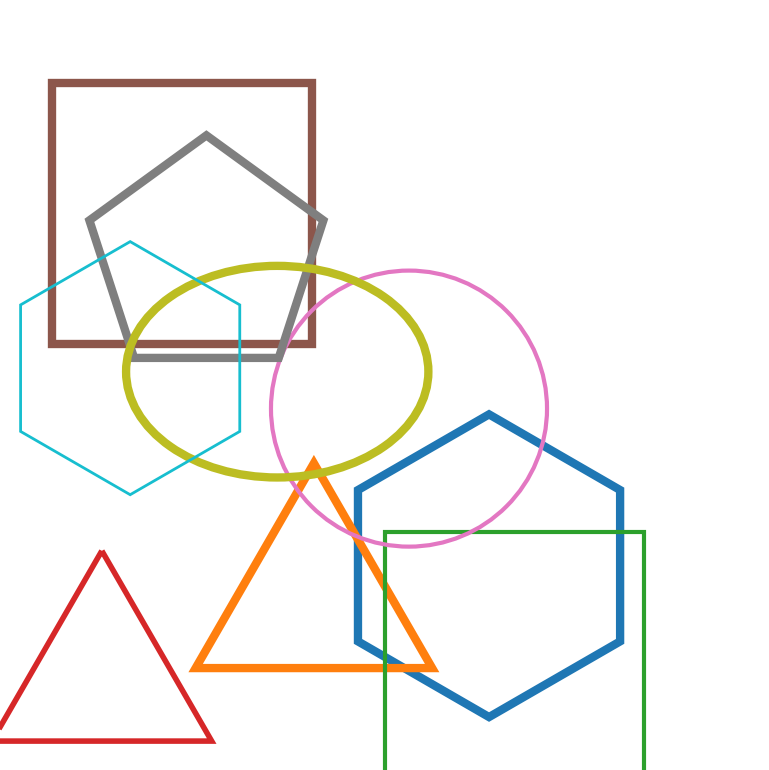[{"shape": "hexagon", "thickness": 3, "radius": 0.98, "center": [0.635, 0.265]}, {"shape": "triangle", "thickness": 3, "radius": 0.89, "center": [0.408, 0.221]}, {"shape": "square", "thickness": 1.5, "radius": 0.84, "center": [0.668, 0.14]}, {"shape": "triangle", "thickness": 2, "radius": 0.82, "center": [0.132, 0.12]}, {"shape": "square", "thickness": 3, "radius": 0.85, "center": [0.236, 0.723]}, {"shape": "circle", "thickness": 1.5, "radius": 0.9, "center": [0.531, 0.469]}, {"shape": "pentagon", "thickness": 3, "radius": 0.8, "center": [0.268, 0.664]}, {"shape": "oval", "thickness": 3, "radius": 0.98, "center": [0.36, 0.517]}, {"shape": "hexagon", "thickness": 1, "radius": 0.82, "center": [0.169, 0.522]}]